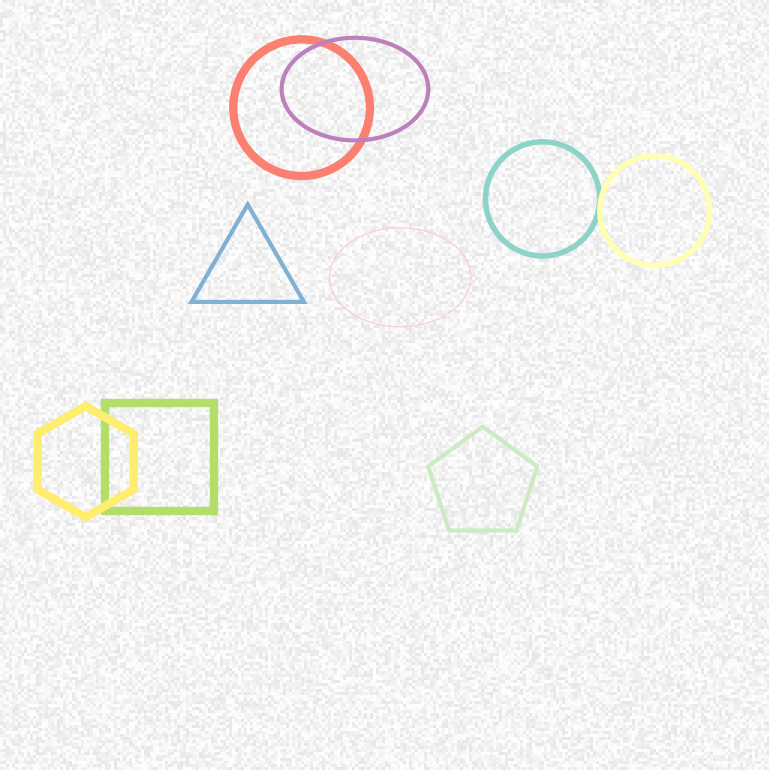[{"shape": "circle", "thickness": 2, "radius": 0.37, "center": [0.705, 0.742]}, {"shape": "circle", "thickness": 2, "radius": 0.36, "center": [0.85, 0.726]}, {"shape": "circle", "thickness": 3, "radius": 0.44, "center": [0.392, 0.86]}, {"shape": "triangle", "thickness": 1.5, "radius": 0.42, "center": [0.322, 0.65]}, {"shape": "square", "thickness": 3, "radius": 0.35, "center": [0.207, 0.407]}, {"shape": "oval", "thickness": 0.5, "radius": 0.46, "center": [0.52, 0.64]}, {"shape": "oval", "thickness": 1.5, "radius": 0.48, "center": [0.461, 0.884]}, {"shape": "pentagon", "thickness": 1.5, "radius": 0.37, "center": [0.627, 0.371]}, {"shape": "hexagon", "thickness": 3, "radius": 0.36, "center": [0.111, 0.401]}]